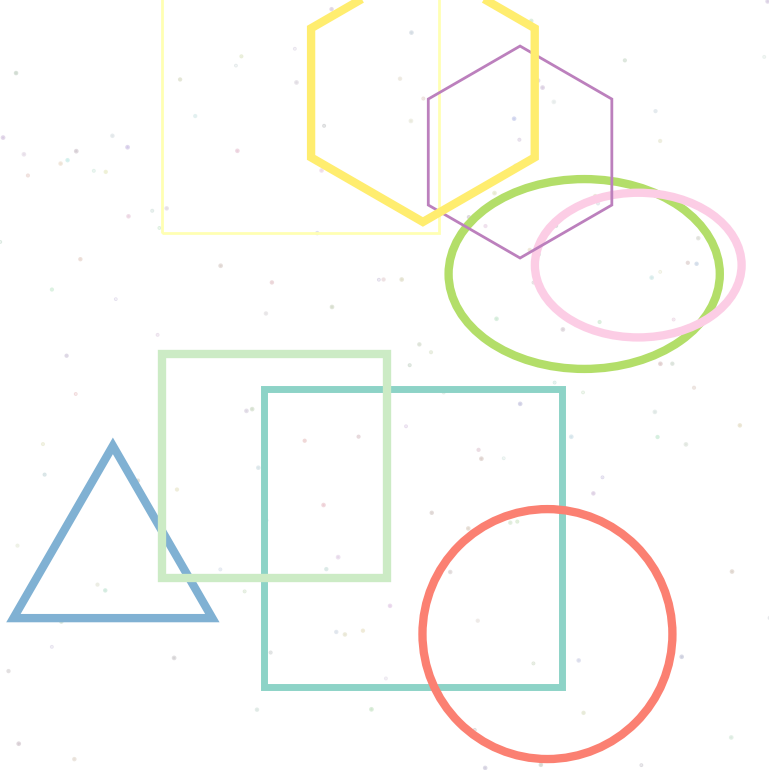[{"shape": "square", "thickness": 2.5, "radius": 0.97, "center": [0.536, 0.301]}, {"shape": "square", "thickness": 1, "radius": 0.9, "center": [0.39, 0.877]}, {"shape": "circle", "thickness": 3, "radius": 0.81, "center": [0.711, 0.177]}, {"shape": "triangle", "thickness": 3, "radius": 0.75, "center": [0.147, 0.272]}, {"shape": "oval", "thickness": 3, "radius": 0.88, "center": [0.759, 0.644]}, {"shape": "oval", "thickness": 3, "radius": 0.67, "center": [0.829, 0.656]}, {"shape": "hexagon", "thickness": 1, "radius": 0.69, "center": [0.675, 0.803]}, {"shape": "square", "thickness": 3, "radius": 0.73, "center": [0.356, 0.395]}, {"shape": "hexagon", "thickness": 3, "radius": 0.84, "center": [0.549, 0.879]}]